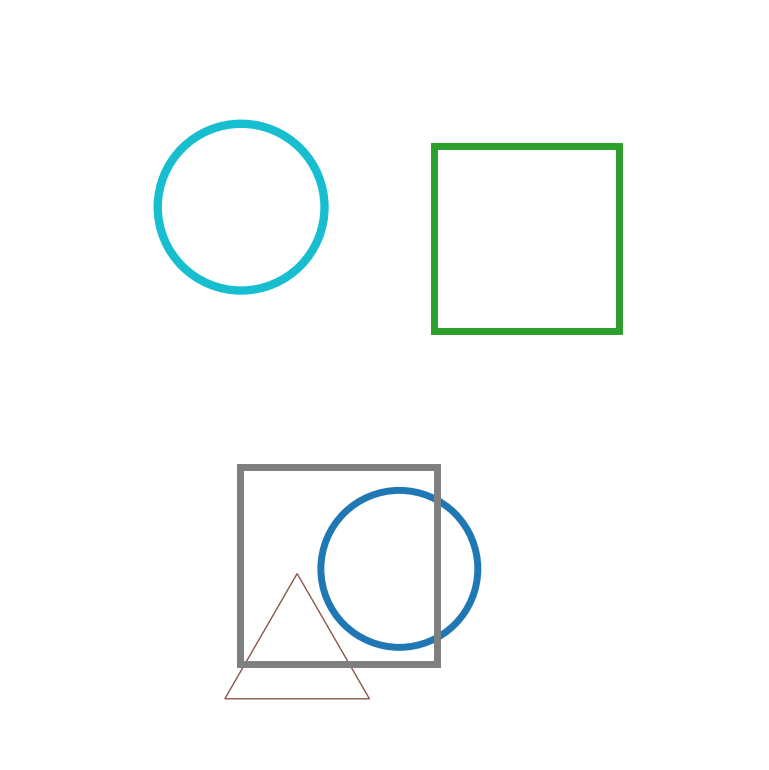[{"shape": "circle", "thickness": 2.5, "radius": 0.51, "center": [0.519, 0.261]}, {"shape": "square", "thickness": 2.5, "radius": 0.6, "center": [0.684, 0.69]}, {"shape": "triangle", "thickness": 0.5, "radius": 0.54, "center": [0.386, 0.147]}, {"shape": "square", "thickness": 2.5, "radius": 0.64, "center": [0.44, 0.266]}, {"shape": "circle", "thickness": 3, "radius": 0.54, "center": [0.313, 0.731]}]